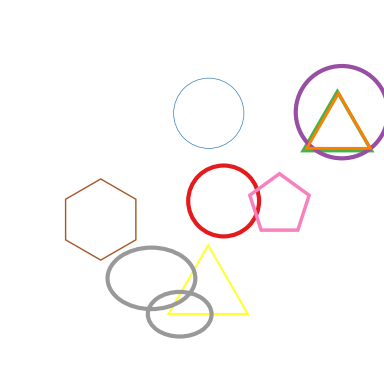[{"shape": "circle", "thickness": 3, "radius": 0.46, "center": [0.581, 0.478]}, {"shape": "circle", "thickness": 0.5, "radius": 0.46, "center": [0.542, 0.706]}, {"shape": "triangle", "thickness": 2.5, "radius": 0.51, "center": [0.876, 0.66]}, {"shape": "circle", "thickness": 3, "radius": 0.6, "center": [0.888, 0.709]}, {"shape": "triangle", "thickness": 2, "radius": 0.48, "center": [0.879, 0.662]}, {"shape": "triangle", "thickness": 1.5, "radius": 0.59, "center": [0.541, 0.244]}, {"shape": "hexagon", "thickness": 1, "radius": 0.53, "center": [0.262, 0.43]}, {"shape": "pentagon", "thickness": 2.5, "radius": 0.41, "center": [0.726, 0.468]}, {"shape": "oval", "thickness": 3, "radius": 0.57, "center": [0.393, 0.277]}, {"shape": "oval", "thickness": 3, "radius": 0.41, "center": [0.467, 0.184]}]